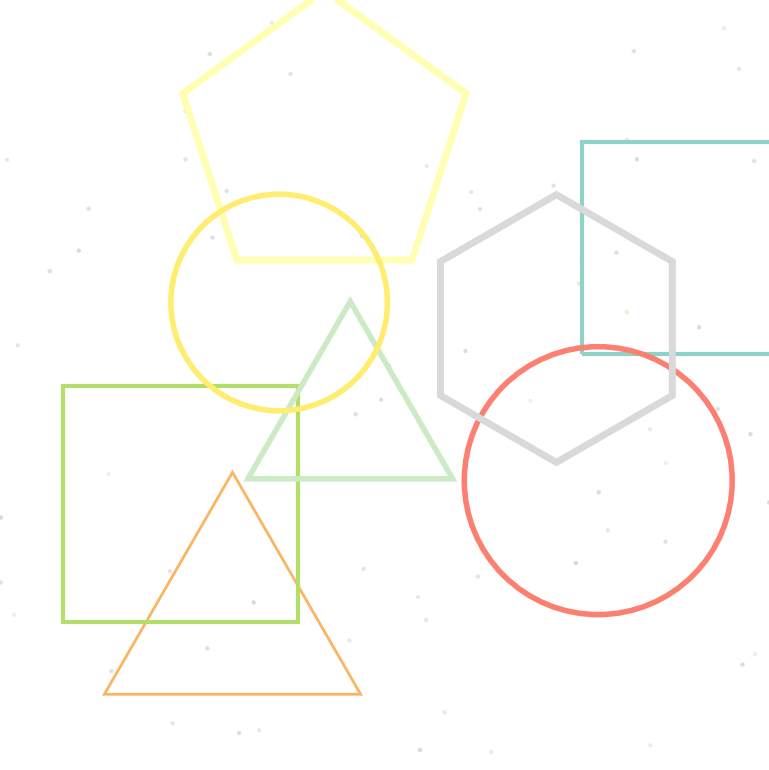[{"shape": "square", "thickness": 1.5, "radius": 0.69, "center": [0.893, 0.678]}, {"shape": "pentagon", "thickness": 2.5, "radius": 0.97, "center": [0.421, 0.819]}, {"shape": "circle", "thickness": 2, "radius": 0.87, "center": [0.777, 0.376]}, {"shape": "triangle", "thickness": 1, "radius": 0.96, "center": [0.302, 0.194]}, {"shape": "square", "thickness": 1.5, "radius": 0.77, "center": [0.234, 0.345]}, {"shape": "hexagon", "thickness": 2.5, "radius": 0.87, "center": [0.723, 0.573]}, {"shape": "triangle", "thickness": 2, "radius": 0.77, "center": [0.455, 0.455]}, {"shape": "circle", "thickness": 2, "radius": 0.7, "center": [0.363, 0.607]}]